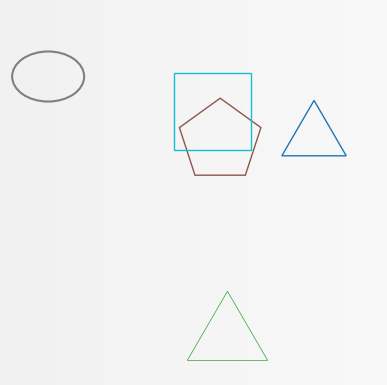[{"shape": "triangle", "thickness": 1, "radius": 0.48, "center": [0.81, 0.643]}, {"shape": "triangle", "thickness": 0.5, "radius": 0.6, "center": [0.587, 0.124]}, {"shape": "pentagon", "thickness": 1, "radius": 0.55, "center": [0.568, 0.634]}, {"shape": "oval", "thickness": 1.5, "radius": 0.46, "center": [0.124, 0.801]}, {"shape": "square", "thickness": 1, "radius": 0.5, "center": [0.548, 0.71]}]